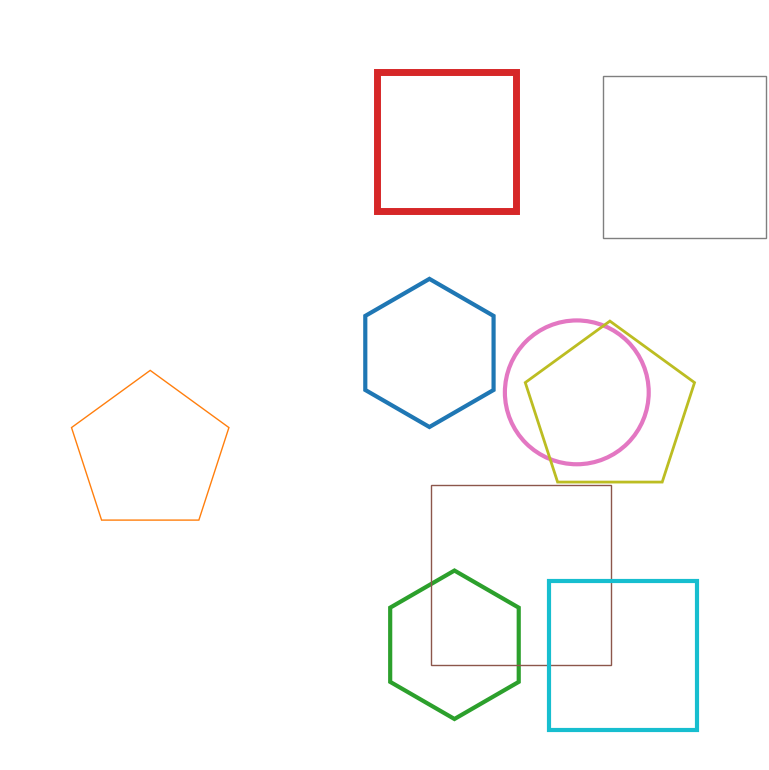[{"shape": "hexagon", "thickness": 1.5, "radius": 0.48, "center": [0.558, 0.542]}, {"shape": "pentagon", "thickness": 0.5, "radius": 0.54, "center": [0.195, 0.411]}, {"shape": "hexagon", "thickness": 1.5, "radius": 0.48, "center": [0.59, 0.163]}, {"shape": "square", "thickness": 2.5, "radius": 0.45, "center": [0.58, 0.816]}, {"shape": "square", "thickness": 0.5, "radius": 0.58, "center": [0.676, 0.253]}, {"shape": "circle", "thickness": 1.5, "radius": 0.47, "center": [0.749, 0.49]}, {"shape": "square", "thickness": 0.5, "radius": 0.53, "center": [0.889, 0.796]}, {"shape": "pentagon", "thickness": 1, "radius": 0.58, "center": [0.792, 0.467]}, {"shape": "square", "thickness": 1.5, "radius": 0.48, "center": [0.809, 0.149]}]